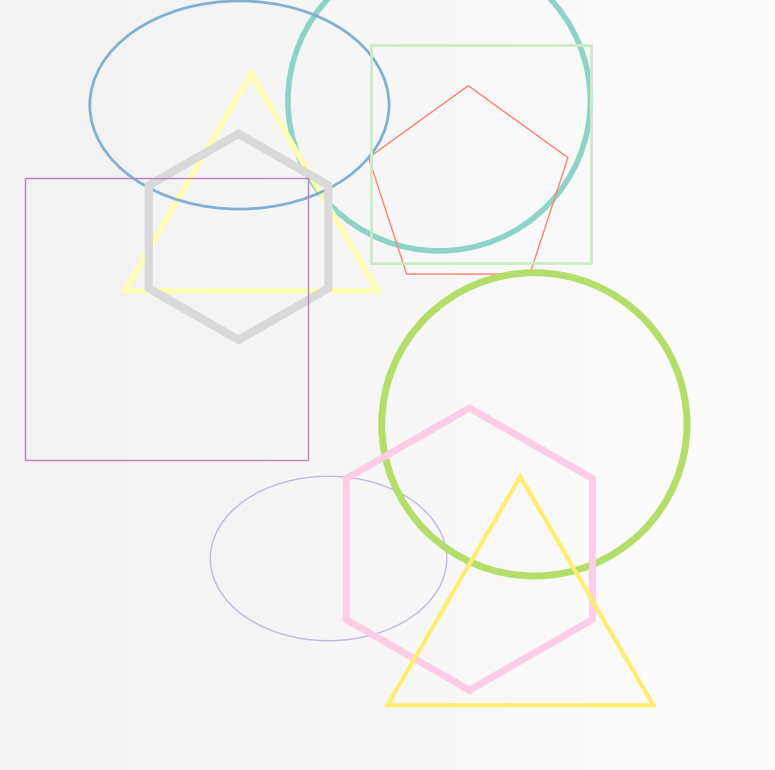[{"shape": "circle", "thickness": 2, "radius": 0.98, "center": [0.567, 0.869]}, {"shape": "triangle", "thickness": 2, "radius": 0.94, "center": [0.324, 0.716]}, {"shape": "oval", "thickness": 0.5, "radius": 0.76, "center": [0.424, 0.275]}, {"shape": "pentagon", "thickness": 0.5, "radius": 0.68, "center": [0.604, 0.753]}, {"shape": "oval", "thickness": 1, "radius": 0.97, "center": [0.309, 0.864]}, {"shape": "circle", "thickness": 2.5, "radius": 0.98, "center": [0.689, 0.449]}, {"shape": "hexagon", "thickness": 2.5, "radius": 0.92, "center": [0.606, 0.287]}, {"shape": "hexagon", "thickness": 3, "radius": 0.67, "center": [0.308, 0.692]}, {"shape": "square", "thickness": 0.5, "radius": 0.91, "center": [0.215, 0.586]}, {"shape": "square", "thickness": 1, "radius": 0.71, "center": [0.62, 0.8]}, {"shape": "triangle", "thickness": 1.5, "radius": 0.99, "center": [0.671, 0.183]}]